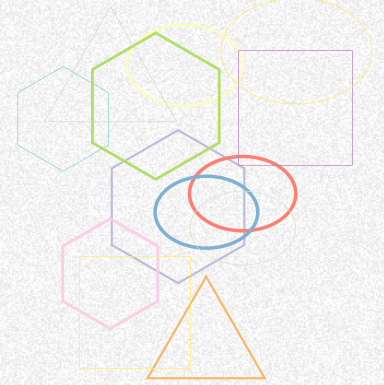[{"shape": "hexagon", "thickness": 0.5, "radius": 0.68, "center": [0.164, 0.691]}, {"shape": "oval", "thickness": 1.5, "radius": 0.75, "center": [0.48, 0.831]}, {"shape": "hexagon", "thickness": 1.5, "radius": 0.99, "center": [0.462, 0.463]}, {"shape": "oval", "thickness": 2.5, "radius": 0.69, "center": [0.63, 0.497]}, {"shape": "oval", "thickness": 2.5, "radius": 0.67, "center": [0.536, 0.449]}, {"shape": "triangle", "thickness": 1.5, "radius": 0.88, "center": [0.535, 0.105]}, {"shape": "hexagon", "thickness": 2, "radius": 0.95, "center": [0.405, 0.724]}, {"shape": "hexagon", "thickness": 2, "radius": 0.71, "center": [0.286, 0.289]}, {"shape": "triangle", "thickness": 0.5, "radius": 1.0, "center": [0.287, 0.783]}, {"shape": "square", "thickness": 0.5, "radius": 0.75, "center": [0.766, 0.72]}, {"shape": "oval", "thickness": 0.5, "radius": 0.69, "center": [0.631, 0.407]}, {"shape": "square", "thickness": 0.5, "radius": 0.72, "center": [0.349, 0.19]}, {"shape": "oval", "thickness": 0.5, "radius": 0.98, "center": [0.77, 0.867]}]